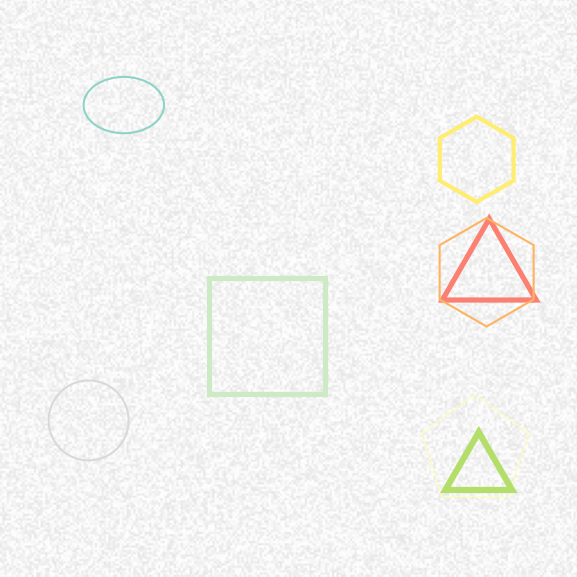[{"shape": "oval", "thickness": 1, "radius": 0.35, "center": [0.214, 0.817]}, {"shape": "pentagon", "thickness": 0.5, "radius": 0.49, "center": [0.823, 0.218]}, {"shape": "triangle", "thickness": 2.5, "radius": 0.47, "center": [0.847, 0.527]}, {"shape": "hexagon", "thickness": 1, "radius": 0.47, "center": [0.843, 0.528]}, {"shape": "triangle", "thickness": 3, "radius": 0.33, "center": [0.829, 0.184]}, {"shape": "circle", "thickness": 1, "radius": 0.35, "center": [0.153, 0.271]}, {"shape": "square", "thickness": 2.5, "radius": 0.5, "center": [0.462, 0.417]}, {"shape": "hexagon", "thickness": 2, "radius": 0.37, "center": [0.825, 0.723]}]